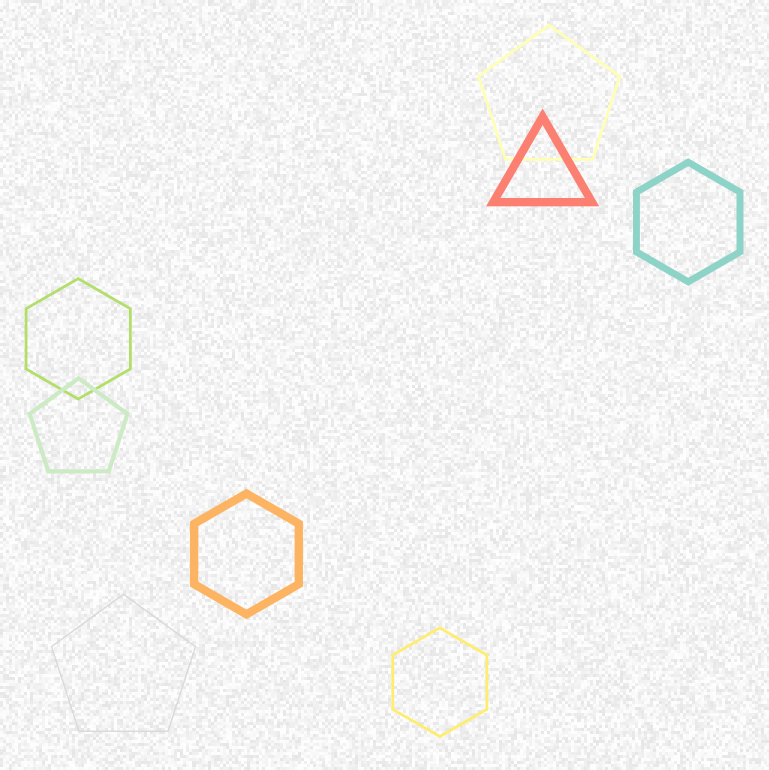[{"shape": "hexagon", "thickness": 2.5, "radius": 0.39, "center": [0.894, 0.712]}, {"shape": "pentagon", "thickness": 1, "radius": 0.48, "center": [0.713, 0.871]}, {"shape": "triangle", "thickness": 3, "radius": 0.37, "center": [0.705, 0.774]}, {"shape": "hexagon", "thickness": 3, "radius": 0.39, "center": [0.32, 0.281]}, {"shape": "hexagon", "thickness": 1, "radius": 0.39, "center": [0.102, 0.56]}, {"shape": "pentagon", "thickness": 0.5, "radius": 0.49, "center": [0.16, 0.13]}, {"shape": "pentagon", "thickness": 1.5, "radius": 0.33, "center": [0.102, 0.442]}, {"shape": "hexagon", "thickness": 1, "radius": 0.35, "center": [0.571, 0.114]}]